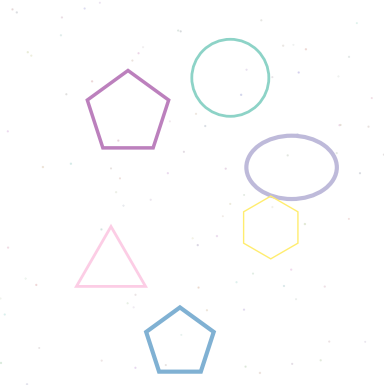[{"shape": "circle", "thickness": 2, "radius": 0.5, "center": [0.598, 0.798]}, {"shape": "oval", "thickness": 3, "radius": 0.59, "center": [0.757, 0.565]}, {"shape": "pentagon", "thickness": 3, "radius": 0.46, "center": [0.467, 0.109]}, {"shape": "triangle", "thickness": 2, "radius": 0.52, "center": [0.288, 0.308]}, {"shape": "pentagon", "thickness": 2.5, "radius": 0.56, "center": [0.332, 0.706]}, {"shape": "hexagon", "thickness": 1, "radius": 0.41, "center": [0.703, 0.409]}]